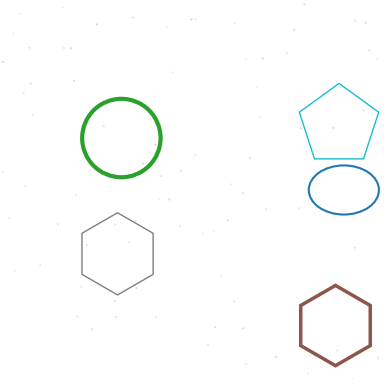[{"shape": "oval", "thickness": 1.5, "radius": 0.46, "center": [0.893, 0.507]}, {"shape": "circle", "thickness": 3, "radius": 0.51, "center": [0.315, 0.641]}, {"shape": "hexagon", "thickness": 2.5, "radius": 0.52, "center": [0.871, 0.154]}, {"shape": "hexagon", "thickness": 1, "radius": 0.53, "center": [0.305, 0.341]}, {"shape": "pentagon", "thickness": 1, "radius": 0.54, "center": [0.881, 0.675]}]